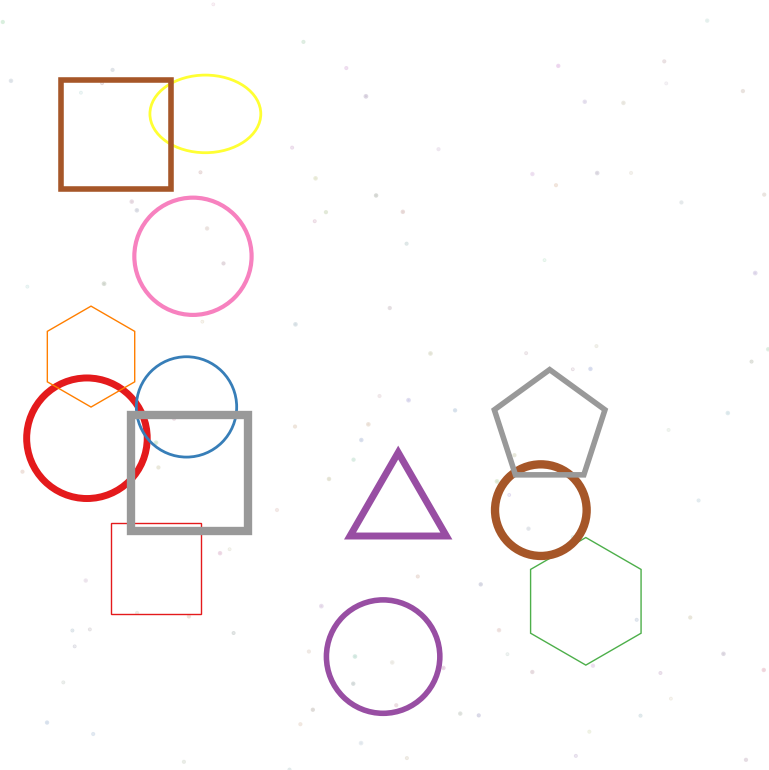[{"shape": "square", "thickness": 0.5, "radius": 0.29, "center": [0.203, 0.262]}, {"shape": "circle", "thickness": 2.5, "radius": 0.39, "center": [0.113, 0.431]}, {"shape": "circle", "thickness": 1, "radius": 0.33, "center": [0.242, 0.472]}, {"shape": "hexagon", "thickness": 0.5, "radius": 0.41, "center": [0.761, 0.219]}, {"shape": "triangle", "thickness": 2.5, "radius": 0.36, "center": [0.517, 0.34]}, {"shape": "circle", "thickness": 2, "radius": 0.37, "center": [0.498, 0.147]}, {"shape": "hexagon", "thickness": 0.5, "radius": 0.33, "center": [0.118, 0.537]}, {"shape": "oval", "thickness": 1, "radius": 0.36, "center": [0.267, 0.852]}, {"shape": "square", "thickness": 2, "radius": 0.36, "center": [0.151, 0.825]}, {"shape": "circle", "thickness": 3, "radius": 0.3, "center": [0.702, 0.337]}, {"shape": "circle", "thickness": 1.5, "radius": 0.38, "center": [0.251, 0.667]}, {"shape": "pentagon", "thickness": 2, "radius": 0.38, "center": [0.714, 0.444]}, {"shape": "square", "thickness": 3, "radius": 0.38, "center": [0.246, 0.386]}]